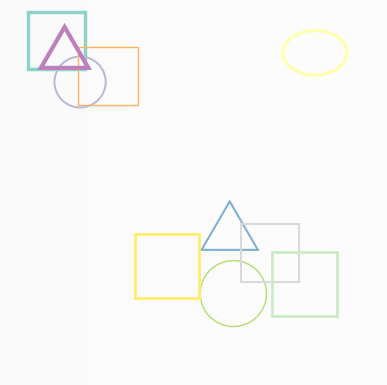[{"shape": "square", "thickness": 2.5, "radius": 0.37, "center": [0.146, 0.894]}, {"shape": "oval", "thickness": 2.5, "radius": 0.41, "center": [0.813, 0.863]}, {"shape": "circle", "thickness": 1.5, "radius": 0.33, "center": [0.207, 0.787]}, {"shape": "triangle", "thickness": 1.5, "radius": 0.42, "center": [0.593, 0.393]}, {"shape": "square", "thickness": 1, "radius": 0.38, "center": [0.279, 0.803]}, {"shape": "circle", "thickness": 1, "radius": 0.43, "center": [0.602, 0.238]}, {"shape": "square", "thickness": 1.5, "radius": 0.37, "center": [0.697, 0.343]}, {"shape": "triangle", "thickness": 3, "radius": 0.35, "center": [0.167, 0.859]}, {"shape": "square", "thickness": 2, "radius": 0.42, "center": [0.785, 0.263]}, {"shape": "square", "thickness": 2, "radius": 0.41, "center": [0.431, 0.309]}]